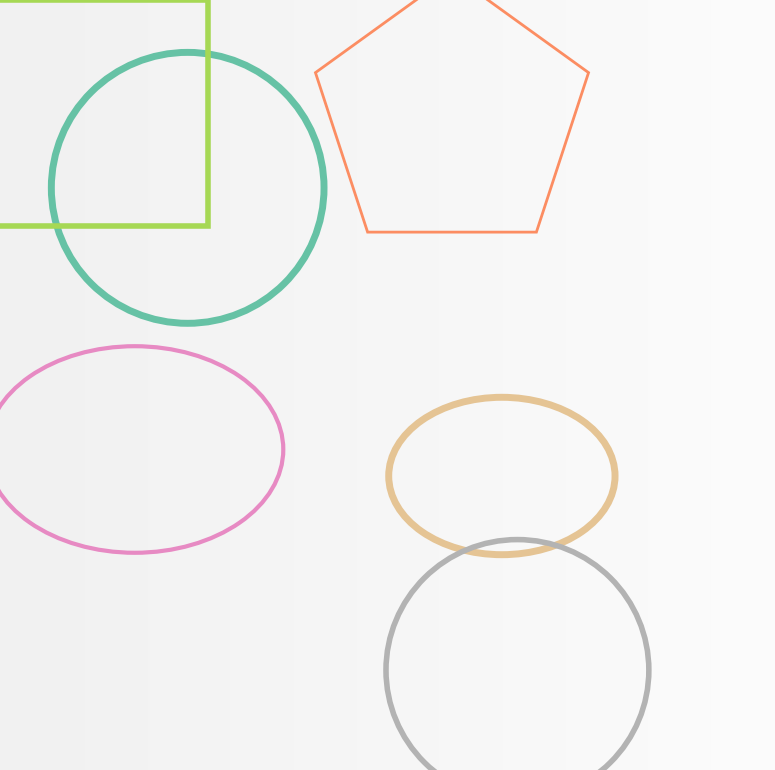[{"shape": "circle", "thickness": 2.5, "radius": 0.88, "center": [0.242, 0.756]}, {"shape": "pentagon", "thickness": 1, "radius": 0.93, "center": [0.583, 0.848]}, {"shape": "oval", "thickness": 1.5, "radius": 0.96, "center": [0.174, 0.416]}, {"shape": "square", "thickness": 2, "radius": 0.73, "center": [0.122, 0.853]}, {"shape": "oval", "thickness": 2.5, "radius": 0.73, "center": [0.648, 0.382]}, {"shape": "circle", "thickness": 2, "radius": 0.85, "center": [0.668, 0.13]}]